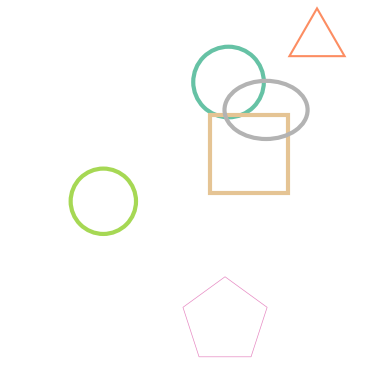[{"shape": "circle", "thickness": 3, "radius": 0.46, "center": [0.594, 0.787]}, {"shape": "triangle", "thickness": 1.5, "radius": 0.41, "center": [0.823, 0.896]}, {"shape": "pentagon", "thickness": 0.5, "radius": 0.57, "center": [0.585, 0.166]}, {"shape": "circle", "thickness": 3, "radius": 0.42, "center": [0.268, 0.477]}, {"shape": "square", "thickness": 3, "radius": 0.5, "center": [0.647, 0.599]}, {"shape": "oval", "thickness": 3, "radius": 0.54, "center": [0.691, 0.714]}]